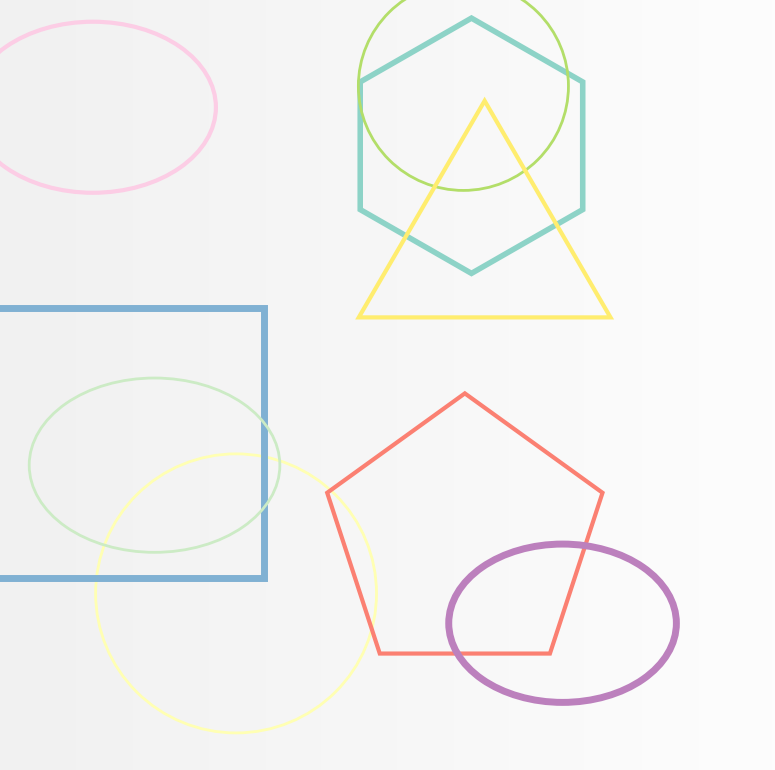[{"shape": "hexagon", "thickness": 2, "radius": 0.83, "center": [0.608, 0.811]}, {"shape": "circle", "thickness": 1, "radius": 0.91, "center": [0.305, 0.229]}, {"shape": "pentagon", "thickness": 1.5, "radius": 0.93, "center": [0.6, 0.302]}, {"shape": "square", "thickness": 2.5, "radius": 0.87, "center": [0.166, 0.425]}, {"shape": "circle", "thickness": 1, "radius": 0.68, "center": [0.598, 0.888]}, {"shape": "oval", "thickness": 1.5, "radius": 0.79, "center": [0.12, 0.861]}, {"shape": "oval", "thickness": 2.5, "radius": 0.73, "center": [0.726, 0.191]}, {"shape": "oval", "thickness": 1, "radius": 0.81, "center": [0.199, 0.396]}, {"shape": "triangle", "thickness": 1.5, "radius": 0.94, "center": [0.625, 0.682]}]